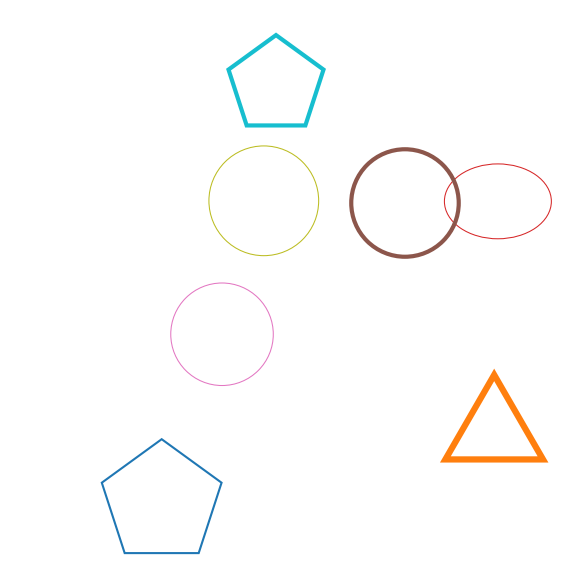[{"shape": "pentagon", "thickness": 1, "radius": 0.55, "center": [0.28, 0.13]}, {"shape": "triangle", "thickness": 3, "radius": 0.49, "center": [0.856, 0.252]}, {"shape": "oval", "thickness": 0.5, "radius": 0.46, "center": [0.862, 0.65]}, {"shape": "circle", "thickness": 2, "radius": 0.47, "center": [0.701, 0.648]}, {"shape": "circle", "thickness": 0.5, "radius": 0.44, "center": [0.384, 0.42]}, {"shape": "circle", "thickness": 0.5, "radius": 0.48, "center": [0.457, 0.651]}, {"shape": "pentagon", "thickness": 2, "radius": 0.43, "center": [0.478, 0.852]}]